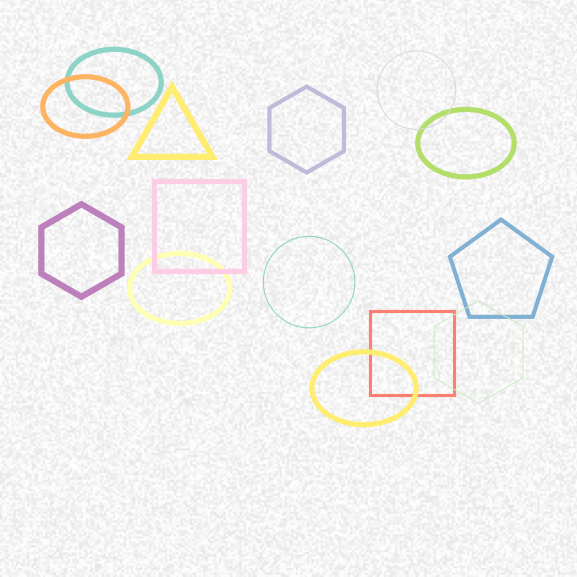[{"shape": "circle", "thickness": 0.5, "radius": 0.4, "center": [0.535, 0.511]}, {"shape": "oval", "thickness": 2.5, "radius": 0.41, "center": [0.198, 0.857]}, {"shape": "oval", "thickness": 2.5, "radius": 0.43, "center": [0.311, 0.5]}, {"shape": "hexagon", "thickness": 2, "radius": 0.37, "center": [0.531, 0.775]}, {"shape": "square", "thickness": 1.5, "radius": 0.36, "center": [0.713, 0.387]}, {"shape": "pentagon", "thickness": 2, "radius": 0.47, "center": [0.868, 0.526]}, {"shape": "oval", "thickness": 2.5, "radius": 0.37, "center": [0.148, 0.815]}, {"shape": "oval", "thickness": 2.5, "radius": 0.42, "center": [0.807, 0.751]}, {"shape": "square", "thickness": 2.5, "radius": 0.39, "center": [0.344, 0.608]}, {"shape": "circle", "thickness": 0.5, "radius": 0.34, "center": [0.721, 0.843]}, {"shape": "hexagon", "thickness": 3, "radius": 0.4, "center": [0.141, 0.565]}, {"shape": "hexagon", "thickness": 0.5, "radius": 0.44, "center": [0.829, 0.389]}, {"shape": "oval", "thickness": 2.5, "radius": 0.45, "center": [0.63, 0.327]}, {"shape": "triangle", "thickness": 3, "radius": 0.4, "center": [0.298, 0.768]}]